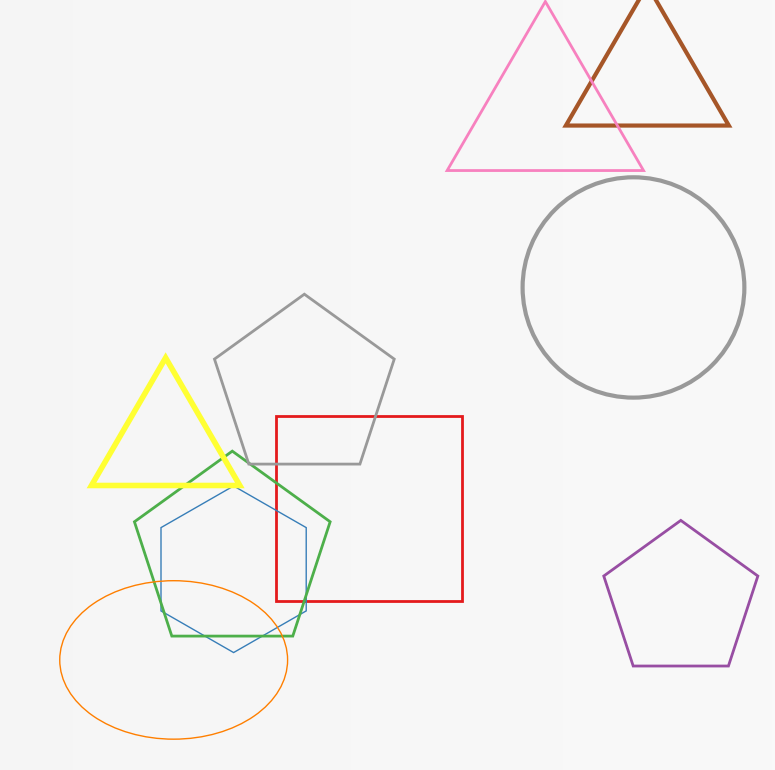[{"shape": "square", "thickness": 1, "radius": 0.6, "center": [0.476, 0.339]}, {"shape": "hexagon", "thickness": 0.5, "radius": 0.54, "center": [0.301, 0.261]}, {"shape": "pentagon", "thickness": 1, "radius": 0.66, "center": [0.3, 0.281]}, {"shape": "pentagon", "thickness": 1, "radius": 0.52, "center": [0.878, 0.22]}, {"shape": "oval", "thickness": 0.5, "radius": 0.73, "center": [0.224, 0.143]}, {"shape": "triangle", "thickness": 2, "radius": 0.55, "center": [0.214, 0.425]}, {"shape": "triangle", "thickness": 1.5, "radius": 0.61, "center": [0.835, 0.898]}, {"shape": "triangle", "thickness": 1, "radius": 0.73, "center": [0.704, 0.852]}, {"shape": "pentagon", "thickness": 1, "radius": 0.61, "center": [0.393, 0.496]}, {"shape": "circle", "thickness": 1.5, "radius": 0.72, "center": [0.817, 0.627]}]